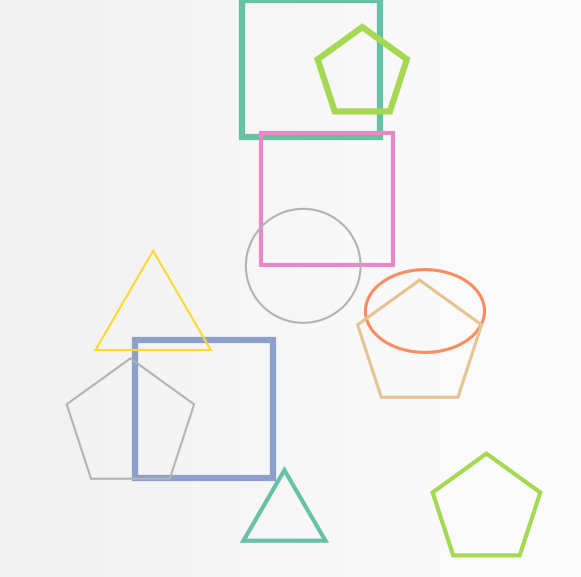[{"shape": "triangle", "thickness": 2, "radius": 0.41, "center": [0.489, 0.104]}, {"shape": "square", "thickness": 3, "radius": 0.59, "center": [0.535, 0.88]}, {"shape": "oval", "thickness": 1.5, "radius": 0.51, "center": [0.731, 0.461]}, {"shape": "square", "thickness": 3, "radius": 0.6, "center": [0.351, 0.291]}, {"shape": "square", "thickness": 2, "radius": 0.57, "center": [0.563, 0.654]}, {"shape": "pentagon", "thickness": 3, "radius": 0.4, "center": [0.623, 0.872]}, {"shape": "pentagon", "thickness": 2, "radius": 0.49, "center": [0.837, 0.116]}, {"shape": "triangle", "thickness": 1, "radius": 0.57, "center": [0.263, 0.45]}, {"shape": "pentagon", "thickness": 1.5, "radius": 0.56, "center": [0.722, 0.402]}, {"shape": "circle", "thickness": 1, "radius": 0.49, "center": [0.522, 0.539]}, {"shape": "pentagon", "thickness": 1, "radius": 0.58, "center": [0.224, 0.263]}]